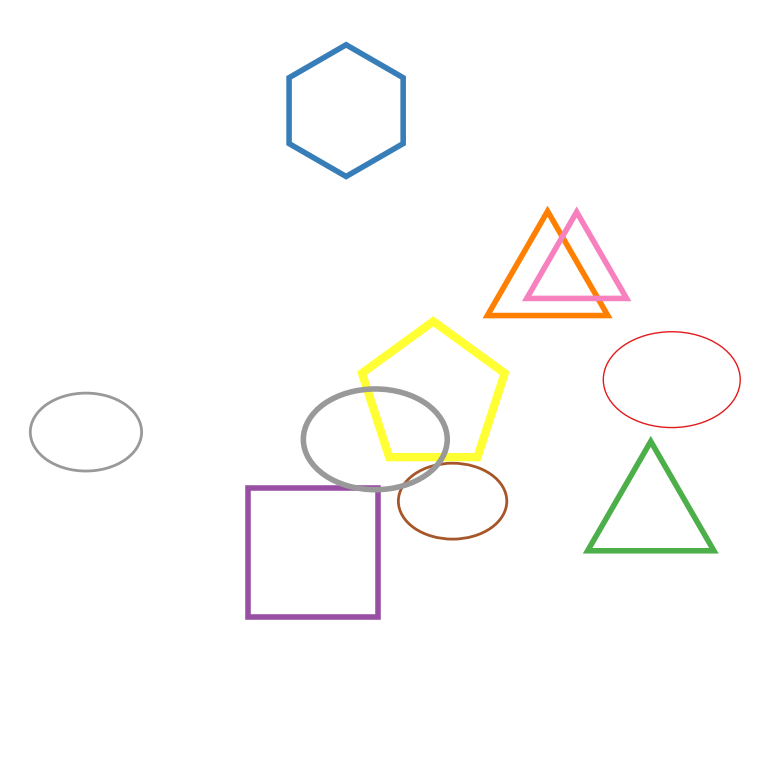[{"shape": "oval", "thickness": 0.5, "radius": 0.44, "center": [0.872, 0.507]}, {"shape": "hexagon", "thickness": 2, "radius": 0.43, "center": [0.45, 0.856]}, {"shape": "triangle", "thickness": 2, "radius": 0.47, "center": [0.845, 0.332]}, {"shape": "square", "thickness": 2, "radius": 0.42, "center": [0.406, 0.283]}, {"shape": "triangle", "thickness": 2, "radius": 0.45, "center": [0.711, 0.635]}, {"shape": "pentagon", "thickness": 3, "radius": 0.49, "center": [0.563, 0.485]}, {"shape": "oval", "thickness": 1, "radius": 0.35, "center": [0.588, 0.349]}, {"shape": "triangle", "thickness": 2, "radius": 0.37, "center": [0.749, 0.65]}, {"shape": "oval", "thickness": 1, "radius": 0.36, "center": [0.112, 0.439]}, {"shape": "oval", "thickness": 2, "radius": 0.47, "center": [0.487, 0.429]}]